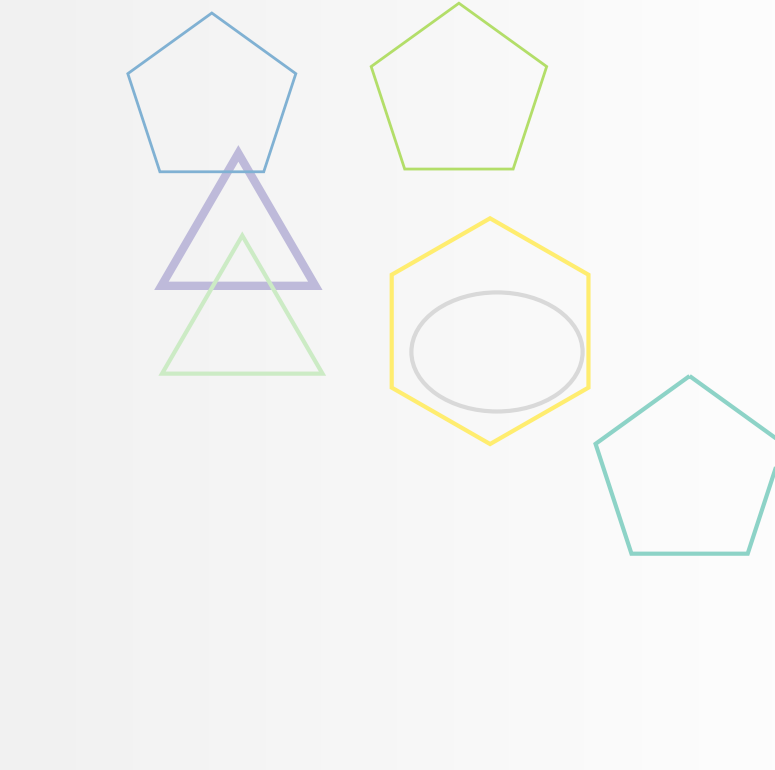[{"shape": "pentagon", "thickness": 1.5, "radius": 0.64, "center": [0.89, 0.384]}, {"shape": "triangle", "thickness": 3, "radius": 0.57, "center": [0.308, 0.686]}, {"shape": "pentagon", "thickness": 1, "radius": 0.57, "center": [0.273, 0.869]}, {"shape": "pentagon", "thickness": 1, "radius": 0.6, "center": [0.592, 0.877]}, {"shape": "oval", "thickness": 1.5, "radius": 0.55, "center": [0.641, 0.543]}, {"shape": "triangle", "thickness": 1.5, "radius": 0.6, "center": [0.313, 0.575]}, {"shape": "hexagon", "thickness": 1.5, "radius": 0.73, "center": [0.632, 0.57]}]